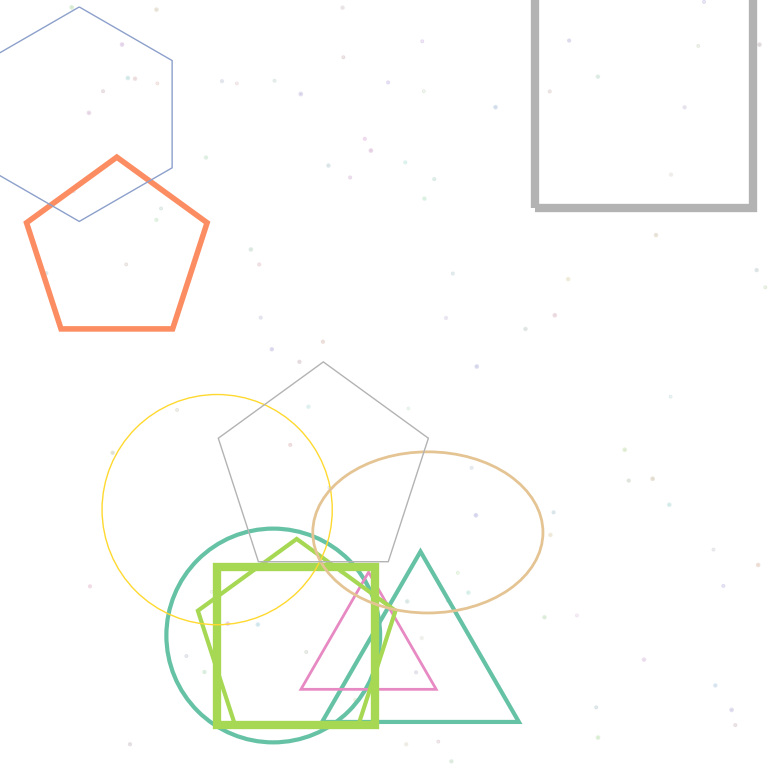[{"shape": "triangle", "thickness": 1.5, "radius": 0.74, "center": [0.546, 0.136]}, {"shape": "circle", "thickness": 1.5, "radius": 0.69, "center": [0.355, 0.175]}, {"shape": "pentagon", "thickness": 2, "radius": 0.62, "center": [0.152, 0.673]}, {"shape": "hexagon", "thickness": 0.5, "radius": 0.7, "center": [0.103, 0.852]}, {"shape": "triangle", "thickness": 1, "radius": 0.51, "center": [0.479, 0.155]}, {"shape": "pentagon", "thickness": 1.5, "radius": 0.67, "center": [0.385, 0.165]}, {"shape": "square", "thickness": 3, "radius": 0.51, "center": [0.384, 0.161]}, {"shape": "circle", "thickness": 0.5, "radius": 0.75, "center": [0.282, 0.338]}, {"shape": "oval", "thickness": 1, "radius": 0.75, "center": [0.556, 0.309]}, {"shape": "pentagon", "thickness": 0.5, "radius": 0.72, "center": [0.42, 0.387]}, {"shape": "square", "thickness": 3, "radius": 0.71, "center": [0.836, 0.871]}]